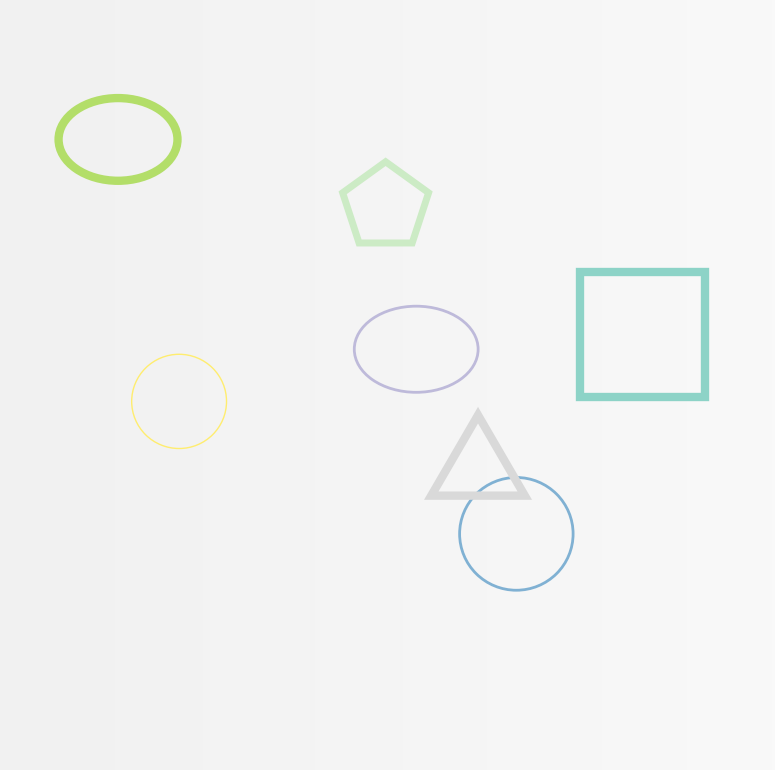[{"shape": "square", "thickness": 3, "radius": 0.4, "center": [0.829, 0.566]}, {"shape": "oval", "thickness": 1, "radius": 0.4, "center": [0.537, 0.546]}, {"shape": "circle", "thickness": 1, "radius": 0.37, "center": [0.666, 0.307]}, {"shape": "oval", "thickness": 3, "radius": 0.38, "center": [0.152, 0.819]}, {"shape": "triangle", "thickness": 3, "radius": 0.35, "center": [0.617, 0.391]}, {"shape": "pentagon", "thickness": 2.5, "radius": 0.29, "center": [0.498, 0.732]}, {"shape": "circle", "thickness": 0.5, "radius": 0.31, "center": [0.231, 0.479]}]